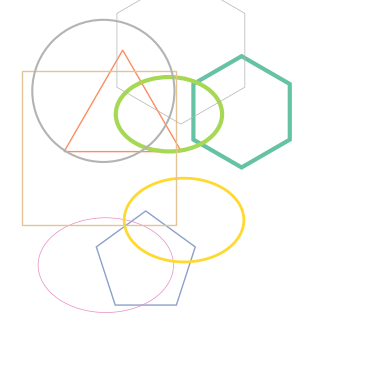[{"shape": "hexagon", "thickness": 3, "radius": 0.72, "center": [0.628, 0.71]}, {"shape": "triangle", "thickness": 1, "radius": 0.88, "center": [0.319, 0.694]}, {"shape": "pentagon", "thickness": 1, "radius": 0.68, "center": [0.379, 0.317]}, {"shape": "oval", "thickness": 0.5, "radius": 0.88, "center": [0.275, 0.311]}, {"shape": "oval", "thickness": 3, "radius": 0.69, "center": [0.439, 0.703]}, {"shape": "oval", "thickness": 2, "radius": 0.78, "center": [0.478, 0.428]}, {"shape": "square", "thickness": 1, "radius": 1.0, "center": [0.258, 0.616]}, {"shape": "circle", "thickness": 1.5, "radius": 0.92, "center": [0.268, 0.764]}, {"shape": "hexagon", "thickness": 0.5, "radius": 0.96, "center": [0.47, 0.869]}]